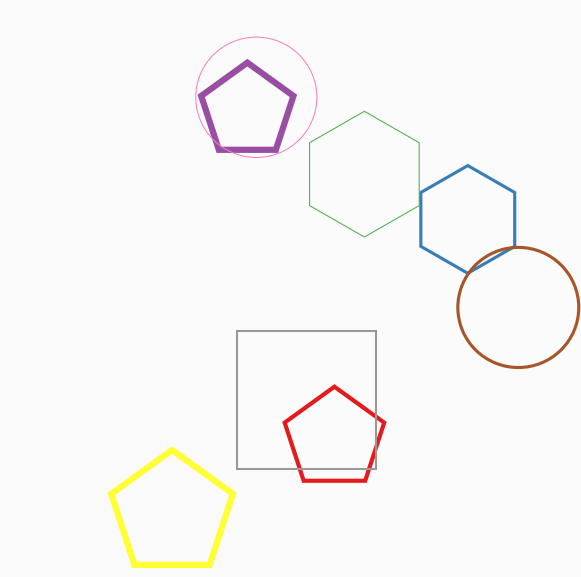[{"shape": "pentagon", "thickness": 2, "radius": 0.45, "center": [0.575, 0.239]}, {"shape": "hexagon", "thickness": 1.5, "radius": 0.47, "center": [0.805, 0.619]}, {"shape": "hexagon", "thickness": 0.5, "radius": 0.54, "center": [0.627, 0.698]}, {"shape": "pentagon", "thickness": 3, "radius": 0.42, "center": [0.426, 0.807]}, {"shape": "pentagon", "thickness": 3, "radius": 0.55, "center": [0.296, 0.11]}, {"shape": "circle", "thickness": 1.5, "radius": 0.52, "center": [0.892, 0.467]}, {"shape": "circle", "thickness": 0.5, "radius": 0.52, "center": [0.441, 0.831]}, {"shape": "square", "thickness": 1, "radius": 0.6, "center": [0.528, 0.307]}]